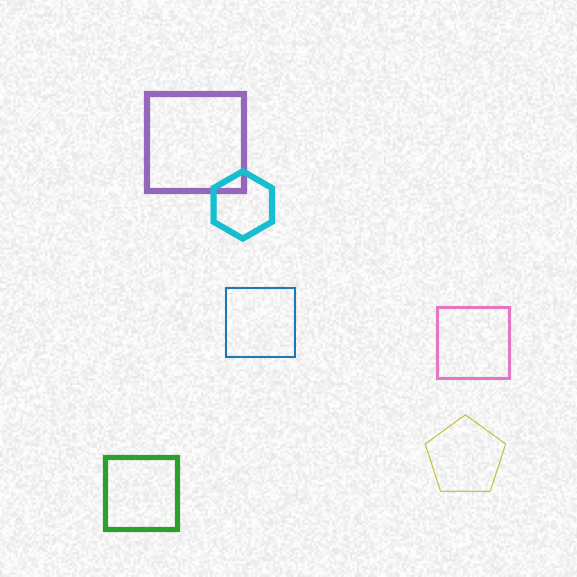[{"shape": "square", "thickness": 1, "radius": 0.3, "center": [0.452, 0.44]}, {"shape": "square", "thickness": 2.5, "radius": 0.31, "center": [0.244, 0.145]}, {"shape": "square", "thickness": 3, "radius": 0.42, "center": [0.338, 0.752]}, {"shape": "square", "thickness": 1.5, "radius": 0.31, "center": [0.819, 0.406]}, {"shape": "pentagon", "thickness": 0.5, "radius": 0.37, "center": [0.806, 0.208]}, {"shape": "hexagon", "thickness": 3, "radius": 0.29, "center": [0.42, 0.644]}]